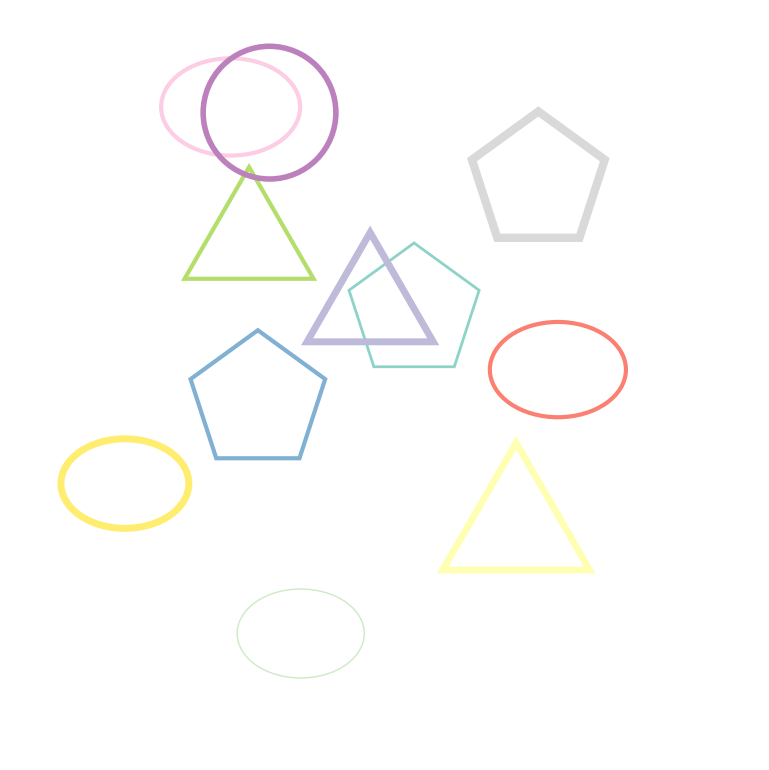[{"shape": "pentagon", "thickness": 1, "radius": 0.44, "center": [0.538, 0.596]}, {"shape": "triangle", "thickness": 2.5, "radius": 0.55, "center": [0.67, 0.315]}, {"shape": "triangle", "thickness": 2.5, "radius": 0.47, "center": [0.481, 0.603]}, {"shape": "oval", "thickness": 1.5, "radius": 0.44, "center": [0.725, 0.52]}, {"shape": "pentagon", "thickness": 1.5, "radius": 0.46, "center": [0.335, 0.479]}, {"shape": "triangle", "thickness": 1.5, "radius": 0.48, "center": [0.323, 0.686]}, {"shape": "oval", "thickness": 1.5, "radius": 0.45, "center": [0.3, 0.861]}, {"shape": "pentagon", "thickness": 3, "radius": 0.45, "center": [0.699, 0.765]}, {"shape": "circle", "thickness": 2, "radius": 0.43, "center": [0.35, 0.854]}, {"shape": "oval", "thickness": 0.5, "radius": 0.41, "center": [0.391, 0.177]}, {"shape": "oval", "thickness": 2.5, "radius": 0.42, "center": [0.162, 0.372]}]